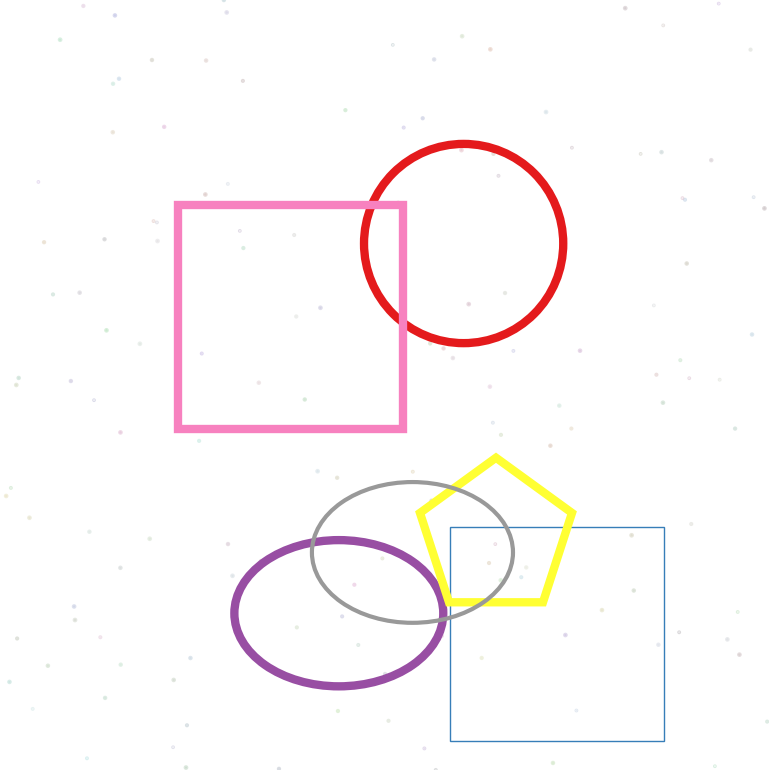[{"shape": "circle", "thickness": 3, "radius": 0.65, "center": [0.602, 0.684]}, {"shape": "square", "thickness": 0.5, "radius": 0.69, "center": [0.724, 0.177]}, {"shape": "oval", "thickness": 3, "radius": 0.68, "center": [0.44, 0.204]}, {"shape": "pentagon", "thickness": 3, "radius": 0.52, "center": [0.644, 0.302]}, {"shape": "square", "thickness": 3, "radius": 0.73, "center": [0.378, 0.588]}, {"shape": "oval", "thickness": 1.5, "radius": 0.65, "center": [0.536, 0.283]}]